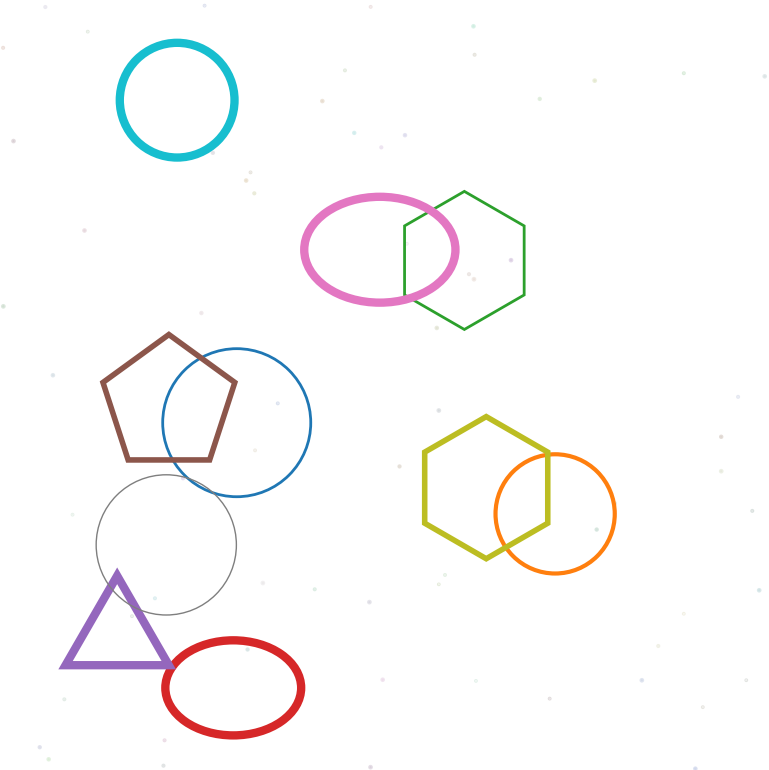[{"shape": "circle", "thickness": 1, "radius": 0.48, "center": [0.307, 0.451]}, {"shape": "circle", "thickness": 1.5, "radius": 0.39, "center": [0.721, 0.333]}, {"shape": "hexagon", "thickness": 1, "radius": 0.45, "center": [0.603, 0.662]}, {"shape": "oval", "thickness": 3, "radius": 0.44, "center": [0.303, 0.107]}, {"shape": "triangle", "thickness": 3, "radius": 0.39, "center": [0.152, 0.175]}, {"shape": "pentagon", "thickness": 2, "radius": 0.45, "center": [0.219, 0.475]}, {"shape": "oval", "thickness": 3, "radius": 0.49, "center": [0.493, 0.676]}, {"shape": "circle", "thickness": 0.5, "radius": 0.46, "center": [0.216, 0.292]}, {"shape": "hexagon", "thickness": 2, "radius": 0.46, "center": [0.631, 0.367]}, {"shape": "circle", "thickness": 3, "radius": 0.37, "center": [0.23, 0.87]}]